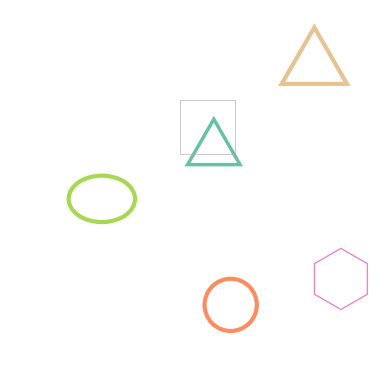[{"shape": "triangle", "thickness": 2.5, "radius": 0.39, "center": [0.555, 0.612]}, {"shape": "circle", "thickness": 3, "radius": 0.34, "center": [0.599, 0.208]}, {"shape": "hexagon", "thickness": 1, "radius": 0.4, "center": [0.885, 0.275]}, {"shape": "oval", "thickness": 3, "radius": 0.43, "center": [0.265, 0.483]}, {"shape": "triangle", "thickness": 3, "radius": 0.49, "center": [0.816, 0.831]}, {"shape": "square", "thickness": 0.5, "radius": 0.35, "center": [0.539, 0.67]}]